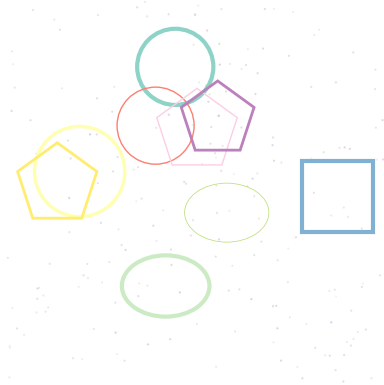[{"shape": "circle", "thickness": 3, "radius": 0.49, "center": [0.455, 0.826]}, {"shape": "circle", "thickness": 2.5, "radius": 0.59, "center": [0.207, 0.554]}, {"shape": "circle", "thickness": 1, "radius": 0.5, "center": [0.404, 0.674]}, {"shape": "square", "thickness": 3, "radius": 0.46, "center": [0.877, 0.489]}, {"shape": "oval", "thickness": 0.5, "radius": 0.55, "center": [0.589, 0.448]}, {"shape": "pentagon", "thickness": 1, "radius": 0.55, "center": [0.512, 0.66]}, {"shape": "pentagon", "thickness": 2, "radius": 0.5, "center": [0.565, 0.69]}, {"shape": "oval", "thickness": 3, "radius": 0.57, "center": [0.43, 0.257]}, {"shape": "pentagon", "thickness": 2, "radius": 0.54, "center": [0.149, 0.521]}]